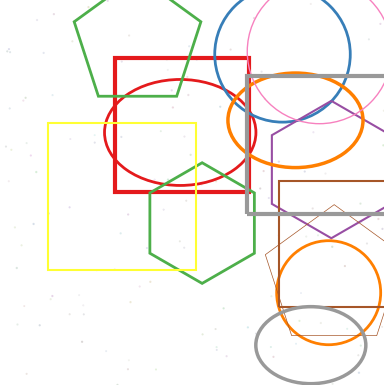[{"shape": "square", "thickness": 3, "radius": 0.87, "center": [0.473, 0.675]}, {"shape": "oval", "thickness": 2, "radius": 0.98, "center": [0.468, 0.656]}, {"shape": "circle", "thickness": 2, "radius": 0.88, "center": [0.734, 0.859]}, {"shape": "pentagon", "thickness": 2, "radius": 0.87, "center": [0.357, 0.89]}, {"shape": "hexagon", "thickness": 2, "radius": 0.78, "center": [0.525, 0.421]}, {"shape": "hexagon", "thickness": 1.5, "radius": 0.89, "center": [0.861, 0.56]}, {"shape": "circle", "thickness": 2, "radius": 0.68, "center": [0.854, 0.24]}, {"shape": "oval", "thickness": 2.5, "radius": 0.88, "center": [0.767, 0.687]}, {"shape": "square", "thickness": 1.5, "radius": 0.96, "center": [0.317, 0.49]}, {"shape": "square", "thickness": 1.5, "radius": 0.82, "center": [0.889, 0.367]}, {"shape": "pentagon", "thickness": 0.5, "radius": 0.94, "center": [0.868, 0.28]}, {"shape": "circle", "thickness": 1, "radius": 0.94, "center": [0.83, 0.866]}, {"shape": "oval", "thickness": 2.5, "radius": 0.71, "center": [0.807, 0.103]}, {"shape": "square", "thickness": 3, "radius": 0.9, "center": [0.821, 0.624]}]